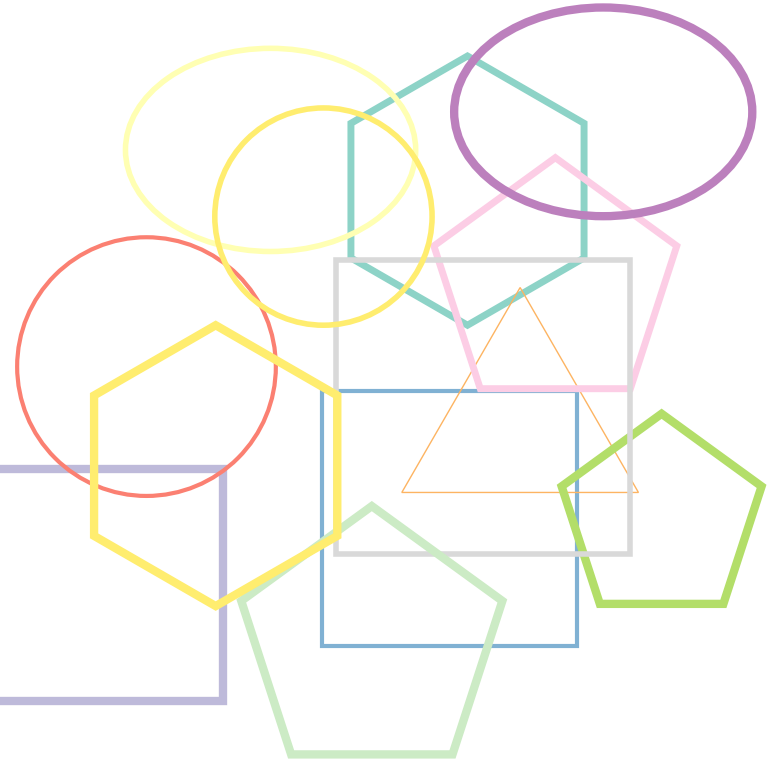[{"shape": "hexagon", "thickness": 2.5, "radius": 0.87, "center": [0.607, 0.752]}, {"shape": "oval", "thickness": 2, "radius": 0.94, "center": [0.351, 0.805]}, {"shape": "square", "thickness": 3, "radius": 0.75, "center": [0.14, 0.24]}, {"shape": "circle", "thickness": 1.5, "radius": 0.84, "center": [0.19, 0.524]}, {"shape": "square", "thickness": 1.5, "radius": 0.83, "center": [0.583, 0.327]}, {"shape": "triangle", "thickness": 0.5, "radius": 0.89, "center": [0.675, 0.449]}, {"shape": "pentagon", "thickness": 3, "radius": 0.68, "center": [0.859, 0.326]}, {"shape": "pentagon", "thickness": 2.5, "radius": 0.83, "center": [0.721, 0.629]}, {"shape": "square", "thickness": 2, "radius": 0.95, "center": [0.628, 0.471]}, {"shape": "oval", "thickness": 3, "radius": 0.97, "center": [0.783, 0.855]}, {"shape": "pentagon", "thickness": 3, "radius": 0.89, "center": [0.483, 0.164]}, {"shape": "hexagon", "thickness": 3, "radius": 0.91, "center": [0.28, 0.395]}, {"shape": "circle", "thickness": 2, "radius": 0.71, "center": [0.42, 0.719]}]